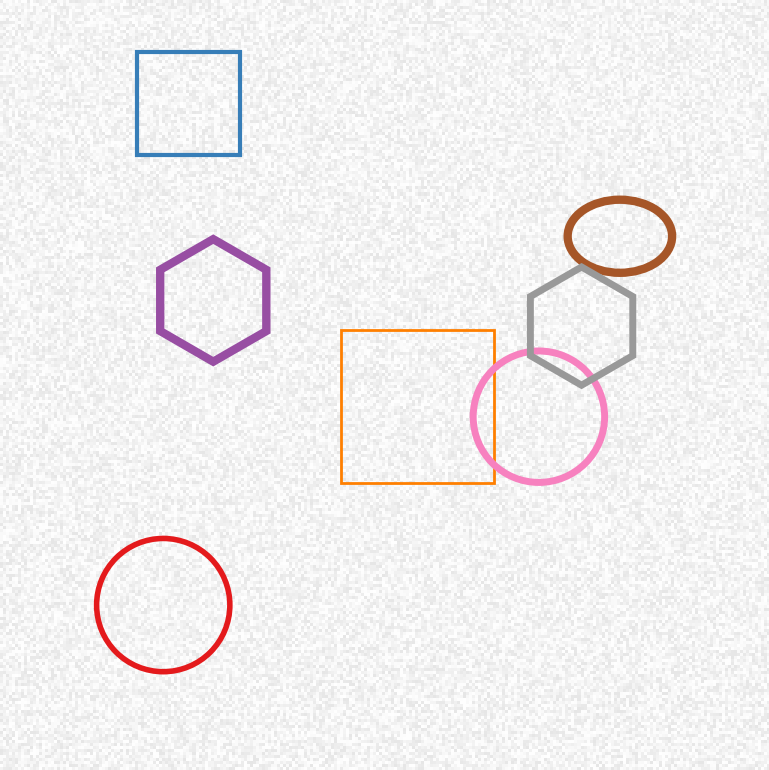[{"shape": "circle", "thickness": 2, "radius": 0.43, "center": [0.212, 0.214]}, {"shape": "square", "thickness": 1.5, "radius": 0.33, "center": [0.245, 0.866]}, {"shape": "hexagon", "thickness": 3, "radius": 0.4, "center": [0.277, 0.61]}, {"shape": "square", "thickness": 1, "radius": 0.5, "center": [0.543, 0.472]}, {"shape": "oval", "thickness": 3, "radius": 0.34, "center": [0.805, 0.693]}, {"shape": "circle", "thickness": 2.5, "radius": 0.43, "center": [0.7, 0.459]}, {"shape": "hexagon", "thickness": 2.5, "radius": 0.38, "center": [0.755, 0.577]}]